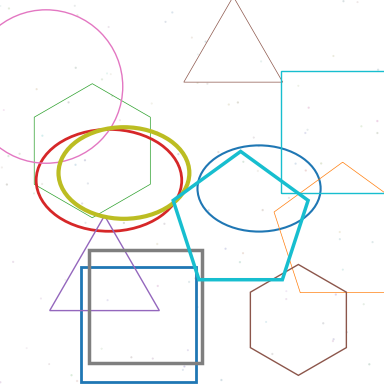[{"shape": "square", "thickness": 2, "radius": 0.75, "center": [0.359, 0.158]}, {"shape": "oval", "thickness": 1.5, "radius": 0.8, "center": [0.673, 0.51]}, {"shape": "pentagon", "thickness": 0.5, "radius": 0.94, "center": [0.89, 0.391]}, {"shape": "hexagon", "thickness": 0.5, "radius": 0.87, "center": [0.24, 0.609]}, {"shape": "oval", "thickness": 2, "radius": 0.95, "center": [0.283, 0.532]}, {"shape": "triangle", "thickness": 1, "radius": 0.82, "center": [0.271, 0.275]}, {"shape": "triangle", "thickness": 0.5, "radius": 0.74, "center": [0.606, 0.861]}, {"shape": "hexagon", "thickness": 1, "radius": 0.72, "center": [0.775, 0.169]}, {"shape": "circle", "thickness": 1, "radius": 1.0, "center": [0.12, 0.775]}, {"shape": "square", "thickness": 2.5, "radius": 0.74, "center": [0.377, 0.203]}, {"shape": "oval", "thickness": 3, "radius": 0.85, "center": [0.322, 0.551]}, {"shape": "pentagon", "thickness": 2.5, "radius": 0.92, "center": [0.625, 0.422]}, {"shape": "square", "thickness": 1, "radius": 0.8, "center": [0.888, 0.657]}]